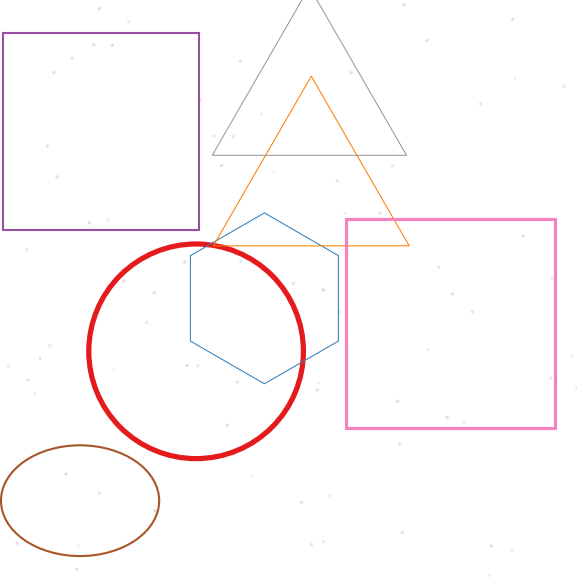[{"shape": "circle", "thickness": 2.5, "radius": 0.93, "center": [0.34, 0.391]}, {"shape": "hexagon", "thickness": 0.5, "radius": 0.74, "center": [0.458, 0.483]}, {"shape": "square", "thickness": 1, "radius": 0.85, "center": [0.175, 0.771]}, {"shape": "triangle", "thickness": 0.5, "radius": 0.98, "center": [0.539, 0.671]}, {"shape": "oval", "thickness": 1, "radius": 0.68, "center": [0.139, 0.132]}, {"shape": "square", "thickness": 1.5, "radius": 0.9, "center": [0.78, 0.439]}, {"shape": "triangle", "thickness": 0.5, "radius": 0.97, "center": [0.536, 0.827]}]